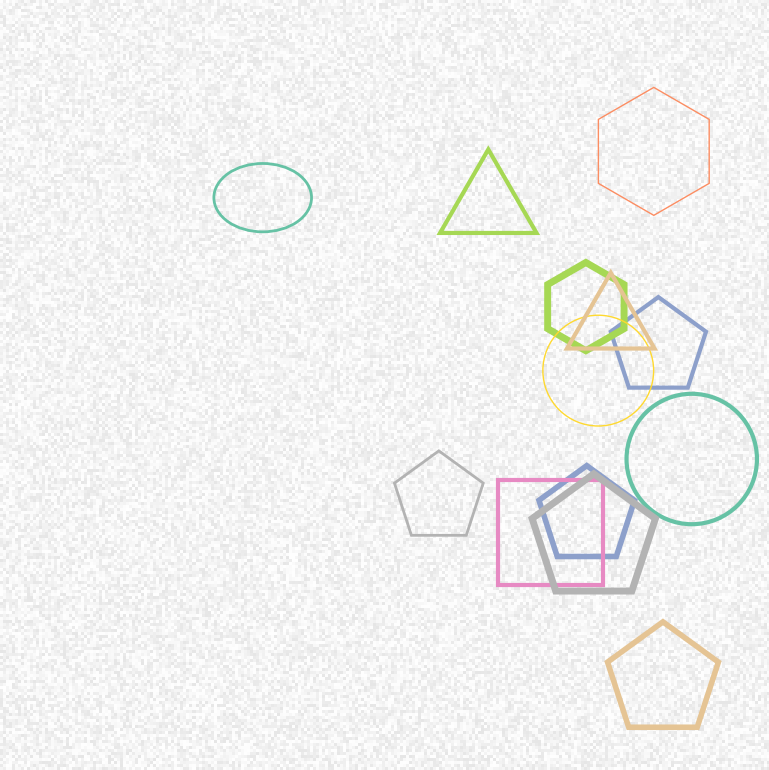[{"shape": "circle", "thickness": 1.5, "radius": 0.42, "center": [0.898, 0.404]}, {"shape": "oval", "thickness": 1, "radius": 0.32, "center": [0.341, 0.743]}, {"shape": "hexagon", "thickness": 0.5, "radius": 0.42, "center": [0.849, 0.803]}, {"shape": "pentagon", "thickness": 1.5, "radius": 0.33, "center": [0.855, 0.549]}, {"shape": "pentagon", "thickness": 2, "radius": 0.33, "center": [0.762, 0.33]}, {"shape": "square", "thickness": 1.5, "radius": 0.34, "center": [0.715, 0.308]}, {"shape": "triangle", "thickness": 1.5, "radius": 0.36, "center": [0.634, 0.734]}, {"shape": "hexagon", "thickness": 2.5, "radius": 0.29, "center": [0.761, 0.602]}, {"shape": "circle", "thickness": 0.5, "radius": 0.36, "center": [0.777, 0.519]}, {"shape": "pentagon", "thickness": 2, "radius": 0.38, "center": [0.861, 0.117]}, {"shape": "triangle", "thickness": 1.5, "radius": 0.33, "center": [0.793, 0.58]}, {"shape": "pentagon", "thickness": 2.5, "radius": 0.42, "center": [0.771, 0.301]}, {"shape": "pentagon", "thickness": 1, "radius": 0.3, "center": [0.57, 0.354]}]